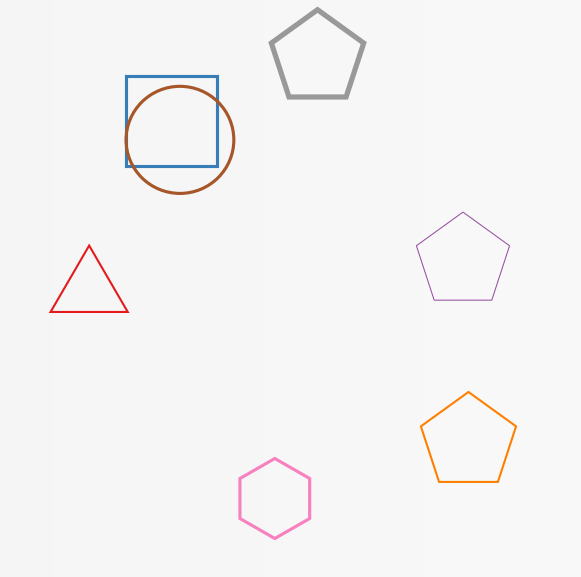[{"shape": "triangle", "thickness": 1, "radius": 0.38, "center": [0.153, 0.497]}, {"shape": "square", "thickness": 1.5, "radius": 0.39, "center": [0.295, 0.789]}, {"shape": "pentagon", "thickness": 0.5, "radius": 0.42, "center": [0.797, 0.548]}, {"shape": "pentagon", "thickness": 1, "radius": 0.43, "center": [0.806, 0.234]}, {"shape": "circle", "thickness": 1.5, "radius": 0.46, "center": [0.31, 0.757]}, {"shape": "hexagon", "thickness": 1.5, "radius": 0.35, "center": [0.473, 0.136]}, {"shape": "pentagon", "thickness": 2.5, "radius": 0.42, "center": [0.546, 0.899]}]